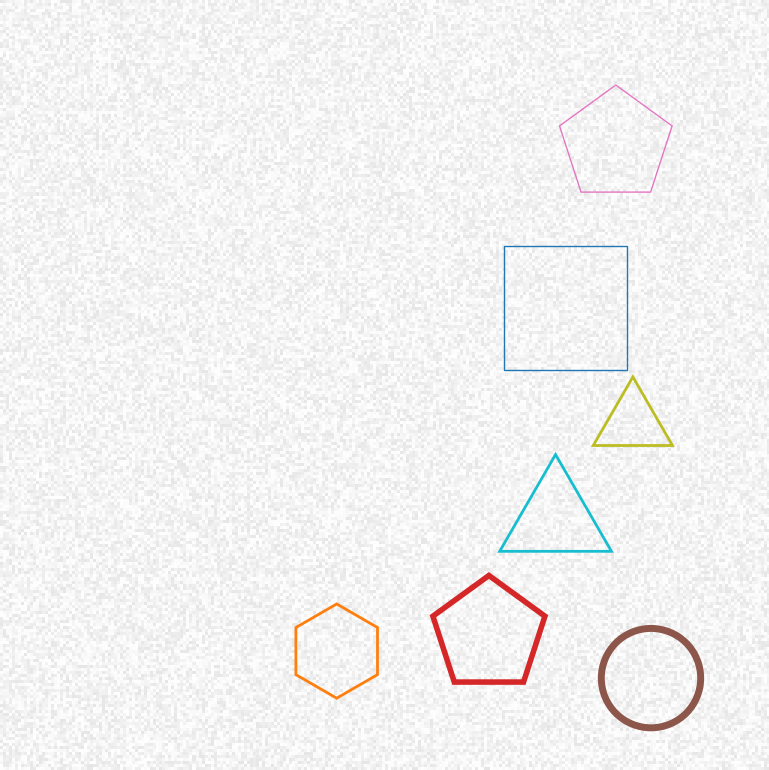[{"shape": "square", "thickness": 0.5, "radius": 0.4, "center": [0.735, 0.6]}, {"shape": "hexagon", "thickness": 1, "radius": 0.31, "center": [0.437, 0.154]}, {"shape": "pentagon", "thickness": 2, "radius": 0.38, "center": [0.635, 0.176]}, {"shape": "circle", "thickness": 2.5, "radius": 0.32, "center": [0.845, 0.119]}, {"shape": "pentagon", "thickness": 0.5, "radius": 0.38, "center": [0.8, 0.813]}, {"shape": "triangle", "thickness": 1, "radius": 0.3, "center": [0.822, 0.451]}, {"shape": "triangle", "thickness": 1, "radius": 0.42, "center": [0.722, 0.326]}]